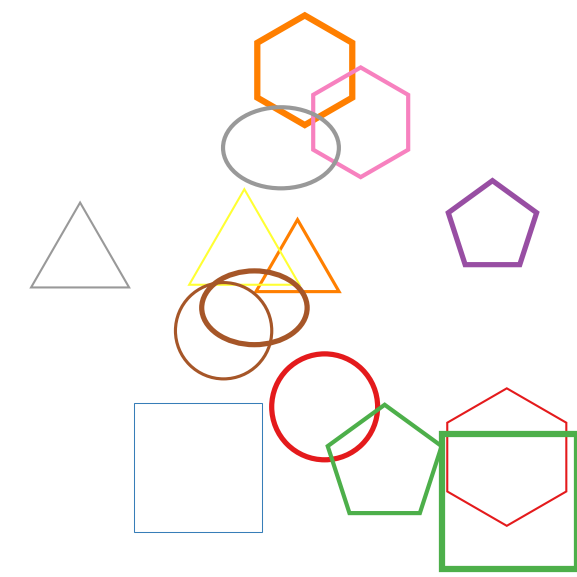[{"shape": "circle", "thickness": 2.5, "radius": 0.46, "center": [0.562, 0.295]}, {"shape": "hexagon", "thickness": 1, "radius": 0.6, "center": [0.878, 0.208]}, {"shape": "square", "thickness": 0.5, "radius": 0.56, "center": [0.343, 0.189]}, {"shape": "pentagon", "thickness": 2, "radius": 0.52, "center": [0.666, 0.195]}, {"shape": "square", "thickness": 3, "radius": 0.58, "center": [0.883, 0.131]}, {"shape": "pentagon", "thickness": 2.5, "radius": 0.4, "center": [0.853, 0.606]}, {"shape": "triangle", "thickness": 1.5, "radius": 0.42, "center": [0.515, 0.536]}, {"shape": "hexagon", "thickness": 3, "radius": 0.47, "center": [0.528, 0.878]}, {"shape": "triangle", "thickness": 1, "radius": 0.55, "center": [0.423, 0.561]}, {"shape": "oval", "thickness": 2.5, "radius": 0.46, "center": [0.441, 0.466]}, {"shape": "circle", "thickness": 1.5, "radius": 0.42, "center": [0.387, 0.426]}, {"shape": "hexagon", "thickness": 2, "radius": 0.47, "center": [0.625, 0.787]}, {"shape": "oval", "thickness": 2, "radius": 0.5, "center": [0.487, 0.743]}, {"shape": "triangle", "thickness": 1, "radius": 0.49, "center": [0.139, 0.55]}]